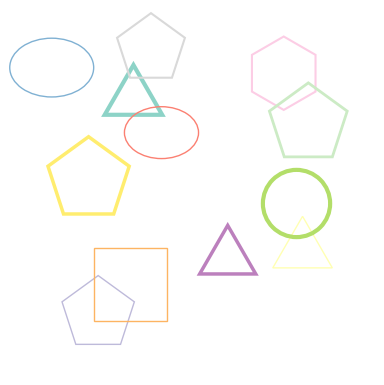[{"shape": "triangle", "thickness": 3, "radius": 0.43, "center": [0.347, 0.745]}, {"shape": "triangle", "thickness": 1, "radius": 0.45, "center": [0.786, 0.349]}, {"shape": "pentagon", "thickness": 1, "radius": 0.49, "center": [0.255, 0.185]}, {"shape": "oval", "thickness": 1, "radius": 0.48, "center": [0.419, 0.655]}, {"shape": "oval", "thickness": 1, "radius": 0.55, "center": [0.134, 0.824]}, {"shape": "square", "thickness": 1, "radius": 0.47, "center": [0.339, 0.261]}, {"shape": "circle", "thickness": 3, "radius": 0.44, "center": [0.77, 0.471]}, {"shape": "hexagon", "thickness": 1.5, "radius": 0.48, "center": [0.737, 0.81]}, {"shape": "pentagon", "thickness": 1.5, "radius": 0.46, "center": [0.392, 0.873]}, {"shape": "triangle", "thickness": 2.5, "radius": 0.42, "center": [0.591, 0.33]}, {"shape": "pentagon", "thickness": 2, "radius": 0.53, "center": [0.801, 0.679]}, {"shape": "pentagon", "thickness": 2.5, "radius": 0.55, "center": [0.23, 0.534]}]